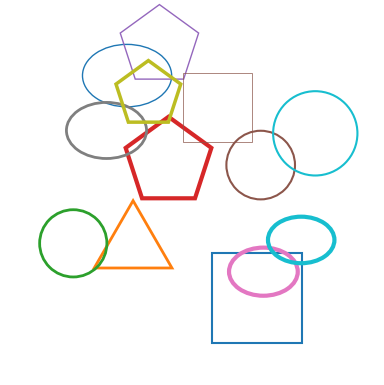[{"shape": "oval", "thickness": 1, "radius": 0.58, "center": [0.33, 0.804]}, {"shape": "square", "thickness": 1.5, "radius": 0.58, "center": [0.667, 0.227]}, {"shape": "triangle", "thickness": 2, "radius": 0.58, "center": [0.346, 0.362]}, {"shape": "circle", "thickness": 2, "radius": 0.44, "center": [0.19, 0.368]}, {"shape": "pentagon", "thickness": 3, "radius": 0.59, "center": [0.438, 0.58]}, {"shape": "pentagon", "thickness": 1, "radius": 0.54, "center": [0.414, 0.881]}, {"shape": "square", "thickness": 0.5, "radius": 0.45, "center": [0.565, 0.721]}, {"shape": "circle", "thickness": 1.5, "radius": 0.45, "center": [0.677, 0.571]}, {"shape": "oval", "thickness": 3, "radius": 0.45, "center": [0.684, 0.294]}, {"shape": "oval", "thickness": 2, "radius": 0.52, "center": [0.277, 0.661]}, {"shape": "pentagon", "thickness": 2.5, "radius": 0.44, "center": [0.385, 0.754]}, {"shape": "oval", "thickness": 3, "radius": 0.43, "center": [0.782, 0.377]}, {"shape": "circle", "thickness": 1.5, "radius": 0.55, "center": [0.819, 0.654]}]